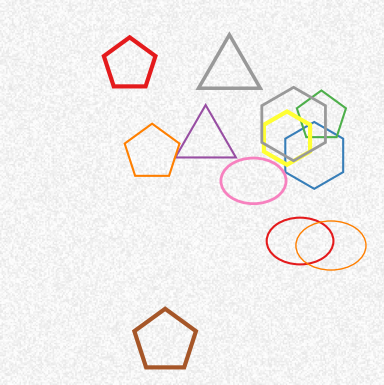[{"shape": "oval", "thickness": 1.5, "radius": 0.43, "center": [0.779, 0.374]}, {"shape": "pentagon", "thickness": 3, "radius": 0.35, "center": [0.337, 0.833]}, {"shape": "hexagon", "thickness": 1.5, "radius": 0.43, "center": [0.816, 0.596]}, {"shape": "pentagon", "thickness": 1.5, "radius": 0.34, "center": [0.835, 0.698]}, {"shape": "triangle", "thickness": 1.5, "radius": 0.45, "center": [0.534, 0.636]}, {"shape": "pentagon", "thickness": 1.5, "radius": 0.37, "center": [0.395, 0.604]}, {"shape": "oval", "thickness": 1, "radius": 0.46, "center": [0.86, 0.362]}, {"shape": "hexagon", "thickness": 3, "radius": 0.35, "center": [0.745, 0.641]}, {"shape": "pentagon", "thickness": 3, "radius": 0.42, "center": [0.429, 0.114]}, {"shape": "oval", "thickness": 2, "radius": 0.42, "center": [0.658, 0.53]}, {"shape": "hexagon", "thickness": 2, "radius": 0.48, "center": [0.763, 0.678]}, {"shape": "triangle", "thickness": 2.5, "radius": 0.46, "center": [0.596, 0.817]}]